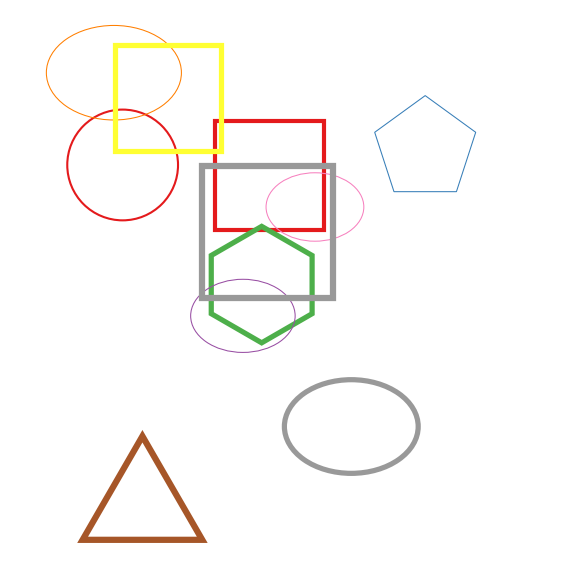[{"shape": "square", "thickness": 2, "radius": 0.47, "center": [0.467, 0.695]}, {"shape": "circle", "thickness": 1, "radius": 0.48, "center": [0.212, 0.713]}, {"shape": "pentagon", "thickness": 0.5, "radius": 0.46, "center": [0.736, 0.742]}, {"shape": "hexagon", "thickness": 2.5, "radius": 0.5, "center": [0.453, 0.506]}, {"shape": "oval", "thickness": 0.5, "radius": 0.45, "center": [0.421, 0.452]}, {"shape": "oval", "thickness": 0.5, "radius": 0.58, "center": [0.197, 0.873]}, {"shape": "square", "thickness": 2.5, "radius": 0.46, "center": [0.291, 0.83]}, {"shape": "triangle", "thickness": 3, "radius": 0.6, "center": [0.247, 0.124]}, {"shape": "oval", "thickness": 0.5, "radius": 0.42, "center": [0.545, 0.641]}, {"shape": "oval", "thickness": 2.5, "radius": 0.58, "center": [0.608, 0.261]}, {"shape": "square", "thickness": 3, "radius": 0.57, "center": [0.463, 0.597]}]